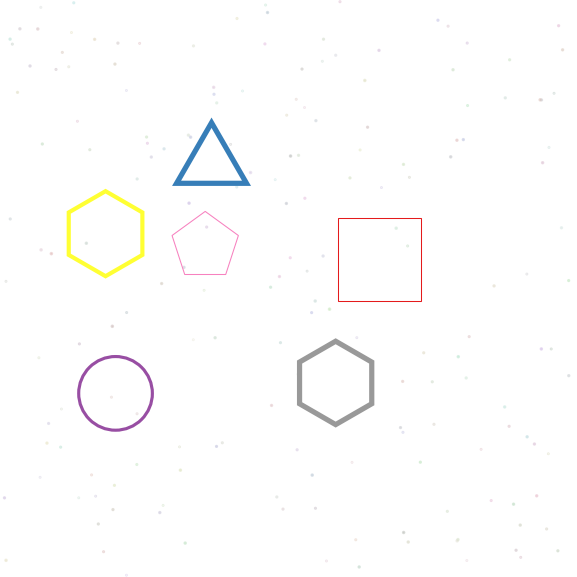[{"shape": "square", "thickness": 0.5, "radius": 0.36, "center": [0.656, 0.55]}, {"shape": "triangle", "thickness": 2.5, "radius": 0.35, "center": [0.366, 0.717]}, {"shape": "circle", "thickness": 1.5, "radius": 0.32, "center": [0.2, 0.318]}, {"shape": "hexagon", "thickness": 2, "radius": 0.37, "center": [0.183, 0.594]}, {"shape": "pentagon", "thickness": 0.5, "radius": 0.3, "center": [0.355, 0.573]}, {"shape": "hexagon", "thickness": 2.5, "radius": 0.36, "center": [0.581, 0.336]}]